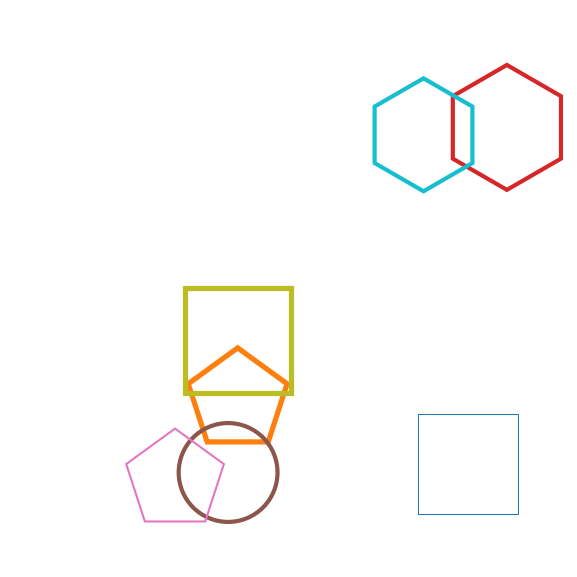[{"shape": "square", "thickness": 0.5, "radius": 0.43, "center": [0.811, 0.196]}, {"shape": "pentagon", "thickness": 2.5, "radius": 0.45, "center": [0.412, 0.307]}, {"shape": "hexagon", "thickness": 2, "radius": 0.54, "center": [0.878, 0.779]}, {"shape": "circle", "thickness": 2, "radius": 0.43, "center": [0.395, 0.181]}, {"shape": "pentagon", "thickness": 1, "radius": 0.44, "center": [0.303, 0.168]}, {"shape": "square", "thickness": 2.5, "radius": 0.46, "center": [0.412, 0.409]}, {"shape": "hexagon", "thickness": 2, "radius": 0.49, "center": [0.733, 0.766]}]